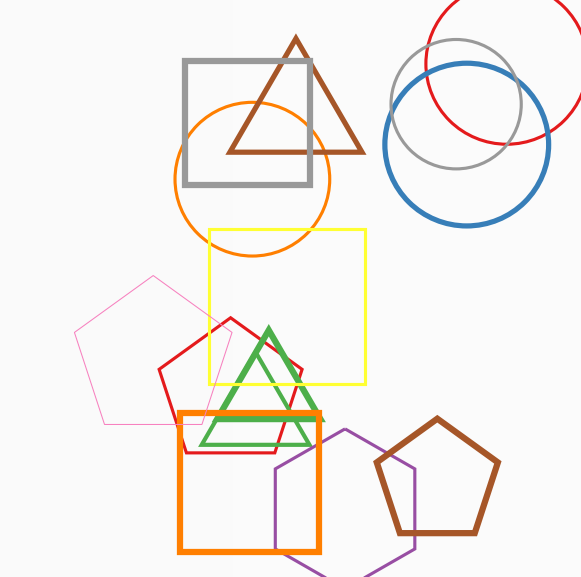[{"shape": "circle", "thickness": 1.5, "radius": 0.7, "center": [0.872, 0.889]}, {"shape": "pentagon", "thickness": 1.5, "radius": 0.65, "center": [0.397, 0.32]}, {"shape": "circle", "thickness": 2.5, "radius": 0.7, "center": [0.803, 0.749]}, {"shape": "triangle", "thickness": 2, "radius": 0.54, "center": [0.44, 0.282]}, {"shape": "triangle", "thickness": 3, "radius": 0.51, "center": [0.462, 0.325]}, {"shape": "hexagon", "thickness": 1.5, "radius": 0.69, "center": [0.594, 0.118]}, {"shape": "circle", "thickness": 1.5, "radius": 0.67, "center": [0.434, 0.689]}, {"shape": "square", "thickness": 3, "radius": 0.6, "center": [0.429, 0.163]}, {"shape": "square", "thickness": 1.5, "radius": 0.67, "center": [0.493, 0.469]}, {"shape": "triangle", "thickness": 2.5, "radius": 0.66, "center": [0.509, 0.801]}, {"shape": "pentagon", "thickness": 3, "radius": 0.55, "center": [0.752, 0.165]}, {"shape": "pentagon", "thickness": 0.5, "radius": 0.71, "center": [0.264, 0.379]}, {"shape": "circle", "thickness": 1.5, "radius": 0.56, "center": [0.785, 0.819]}, {"shape": "square", "thickness": 3, "radius": 0.54, "center": [0.426, 0.786]}]